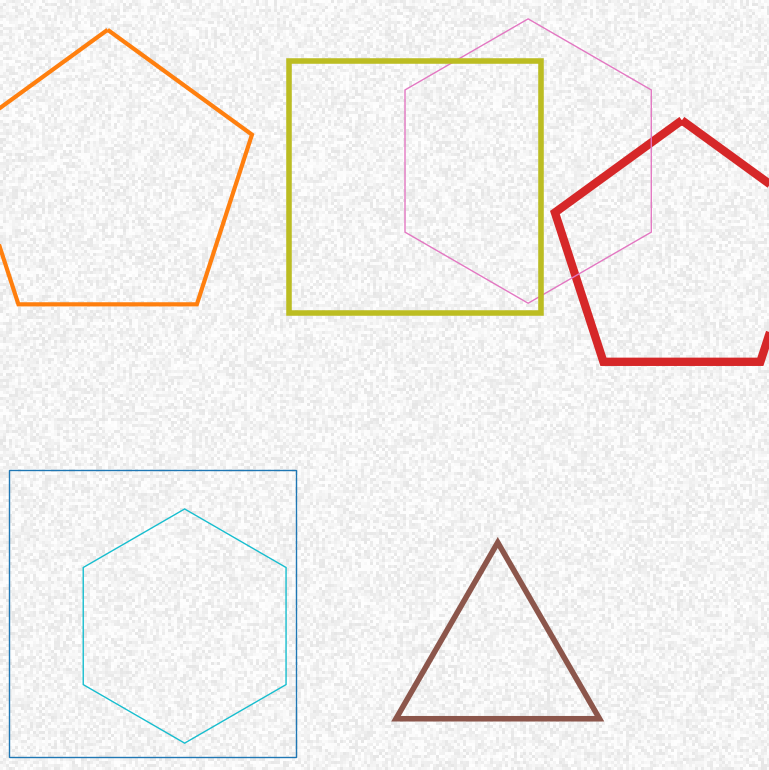[{"shape": "square", "thickness": 0.5, "radius": 0.93, "center": [0.198, 0.203]}, {"shape": "pentagon", "thickness": 1.5, "radius": 0.99, "center": [0.14, 0.764]}, {"shape": "pentagon", "thickness": 3, "radius": 0.87, "center": [0.886, 0.67]}, {"shape": "triangle", "thickness": 2, "radius": 0.76, "center": [0.646, 0.143]}, {"shape": "hexagon", "thickness": 0.5, "radius": 0.92, "center": [0.686, 0.791]}, {"shape": "square", "thickness": 2, "radius": 0.82, "center": [0.539, 0.757]}, {"shape": "hexagon", "thickness": 0.5, "radius": 0.76, "center": [0.24, 0.187]}]